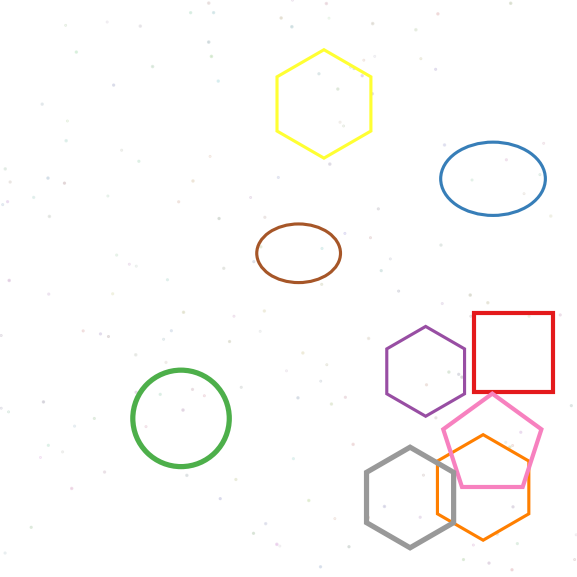[{"shape": "square", "thickness": 2, "radius": 0.34, "center": [0.889, 0.389]}, {"shape": "oval", "thickness": 1.5, "radius": 0.45, "center": [0.854, 0.69]}, {"shape": "circle", "thickness": 2.5, "radius": 0.42, "center": [0.313, 0.275]}, {"shape": "hexagon", "thickness": 1.5, "radius": 0.39, "center": [0.737, 0.356]}, {"shape": "hexagon", "thickness": 1.5, "radius": 0.46, "center": [0.837, 0.155]}, {"shape": "hexagon", "thickness": 1.5, "radius": 0.47, "center": [0.561, 0.819]}, {"shape": "oval", "thickness": 1.5, "radius": 0.36, "center": [0.517, 0.561]}, {"shape": "pentagon", "thickness": 2, "radius": 0.45, "center": [0.853, 0.228]}, {"shape": "hexagon", "thickness": 2.5, "radius": 0.44, "center": [0.71, 0.138]}]